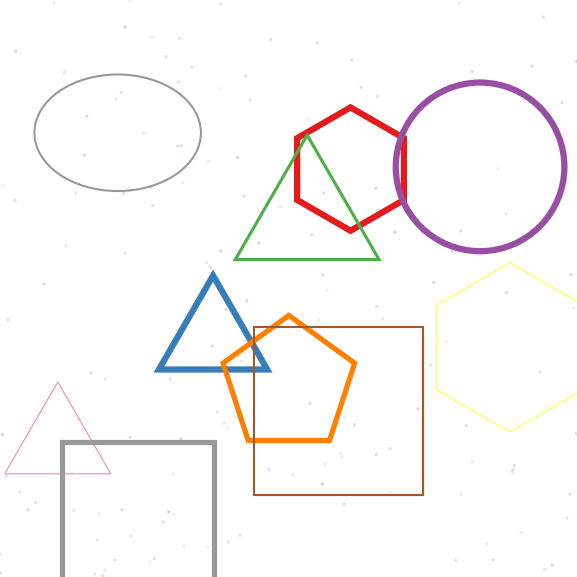[{"shape": "hexagon", "thickness": 3, "radius": 0.53, "center": [0.607, 0.706]}, {"shape": "triangle", "thickness": 3, "radius": 0.54, "center": [0.369, 0.413]}, {"shape": "triangle", "thickness": 1.5, "radius": 0.72, "center": [0.532, 0.622]}, {"shape": "circle", "thickness": 3, "radius": 0.73, "center": [0.831, 0.71]}, {"shape": "pentagon", "thickness": 2.5, "radius": 0.6, "center": [0.5, 0.333]}, {"shape": "hexagon", "thickness": 0.5, "radius": 0.73, "center": [0.883, 0.398]}, {"shape": "square", "thickness": 1, "radius": 0.73, "center": [0.586, 0.288]}, {"shape": "triangle", "thickness": 0.5, "radius": 0.53, "center": [0.1, 0.232]}, {"shape": "oval", "thickness": 1, "radius": 0.72, "center": [0.204, 0.769]}, {"shape": "square", "thickness": 2.5, "radius": 0.66, "center": [0.239, 0.103]}]